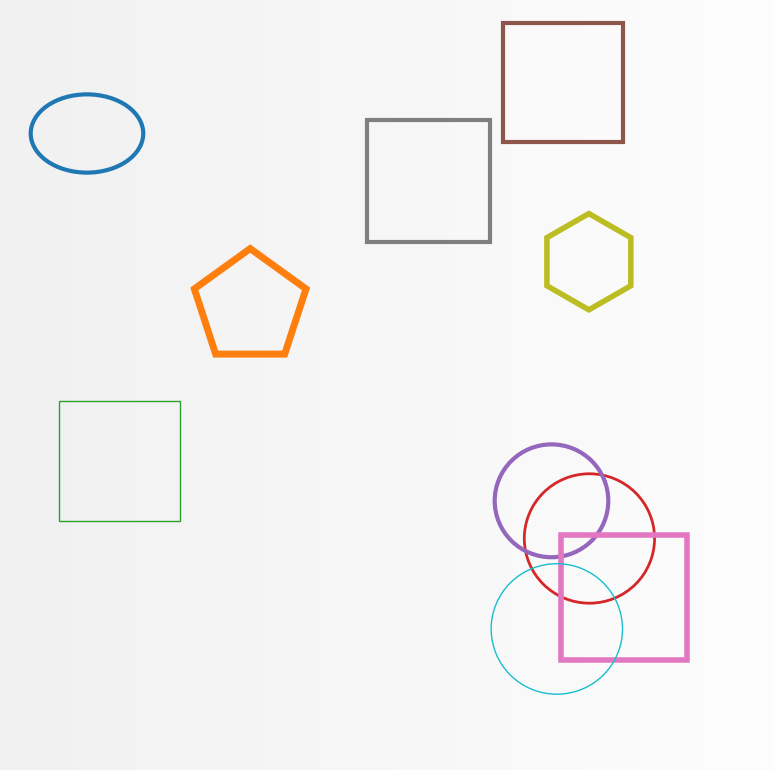[{"shape": "oval", "thickness": 1.5, "radius": 0.36, "center": [0.112, 0.827]}, {"shape": "pentagon", "thickness": 2.5, "radius": 0.38, "center": [0.323, 0.601]}, {"shape": "square", "thickness": 0.5, "radius": 0.39, "center": [0.154, 0.402]}, {"shape": "circle", "thickness": 1, "radius": 0.42, "center": [0.761, 0.301]}, {"shape": "circle", "thickness": 1.5, "radius": 0.37, "center": [0.712, 0.35]}, {"shape": "square", "thickness": 1.5, "radius": 0.39, "center": [0.726, 0.893]}, {"shape": "square", "thickness": 2, "radius": 0.41, "center": [0.805, 0.224]}, {"shape": "square", "thickness": 1.5, "radius": 0.4, "center": [0.553, 0.764]}, {"shape": "hexagon", "thickness": 2, "radius": 0.31, "center": [0.76, 0.66]}, {"shape": "circle", "thickness": 0.5, "radius": 0.42, "center": [0.718, 0.183]}]